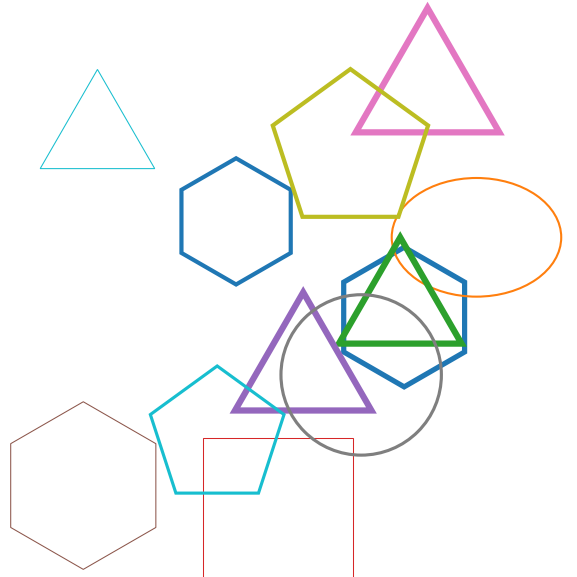[{"shape": "hexagon", "thickness": 2, "radius": 0.55, "center": [0.409, 0.616]}, {"shape": "hexagon", "thickness": 2.5, "radius": 0.6, "center": [0.7, 0.45]}, {"shape": "oval", "thickness": 1, "radius": 0.73, "center": [0.825, 0.588]}, {"shape": "triangle", "thickness": 3, "radius": 0.61, "center": [0.693, 0.465]}, {"shape": "square", "thickness": 0.5, "radius": 0.65, "center": [0.481, 0.11]}, {"shape": "triangle", "thickness": 3, "radius": 0.68, "center": [0.525, 0.357]}, {"shape": "hexagon", "thickness": 0.5, "radius": 0.73, "center": [0.144, 0.158]}, {"shape": "triangle", "thickness": 3, "radius": 0.72, "center": [0.74, 0.842]}, {"shape": "circle", "thickness": 1.5, "radius": 0.69, "center": [0.625, 0.35]}, {"shape": "pentagon", "thickness": 2, "radius": 0.71, "center": [0.607, 0.738]}, {"shape": "pentagon", "thickness": 1.5, "radius": 0.61, "center": [0.376, 0.244]}, {"shape": "triangle", "thickness": 0.5, "radius": 0.57, "center": [0.169, 0.764]}]